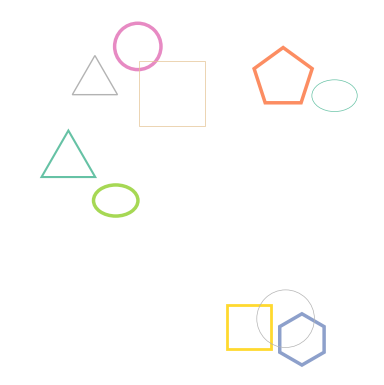[{"shape": "triangle", "thickness": 1.5, "radius": 0.4, "center": [0.178, 0.58]}, {"shape": "oval", "thickness": 0.5, "radius": 0.29, "center": [0.869, 0.751]}, {"shape": "pentagon", "thickness": 2.5, "radius": 0.4, "center": [0.735, 0.797]}, {"shape": "hexagon", "thickness": 2.5, "radius": 0.33, "center": [0.784, 0.118]}, {"shape": "circle", "thickness": 2.5, "radius": 0.3, "center": [0.358, 0.879]}, {"shape": "oval", "thickness": 2.5, "radius": 0.29, "center": [0.301, 0.479]}, {"shape": "square", "thickness": 2, "radius": 0.29, "center": [0.646, 0.151]}, {"shape": "square", "thickness": 0.5, "radius": 0.42, "center": [0.447, 0.757]}, {"shape": "circle", "thickness": 0.5, "radius": 0.37, "center": [0.742, 0.172]}, {"shape": "triangle", "thickness": 1, "radius": 0.34, "center": [0.247, 0.788]}]